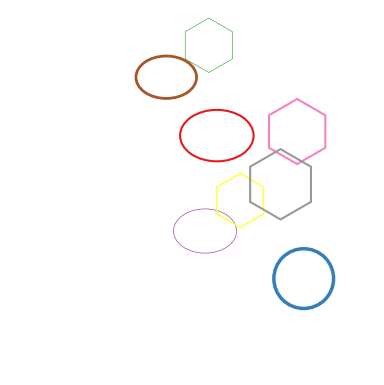[{"shape": "oval", "thickness": 1.5, "radius": 0.48, "center": [0.563, 0.648]}, {"shape": "circle", "thickness": 2.5, "radius": 0.39, "center": [0.789, 0.276]}, {"shape": "hexagon", "thickness": 0.5, "radius": 0.35, "center": [0.542, 0.882]}, {"shape": "oval", "thickness": 0.5, "radius": 0.41, "center": [0.533, 0.4]}, {"shape": "hexagon", "thickness": 1, "radius": 0.35, "center": [0.624, 0.479]}, {"shape": "oval", "thickness": 2, "radius": 0.39, "center": [0.432, 0.799]}, {"shape": "hexagon", "thickness": 1.5, "radius": 0.42, "center": [0.772, 0.658]}, {"shape": "hexagon", "thickness": 1.5, "radius": 0.46, "center": [0.729, 0.521]}]